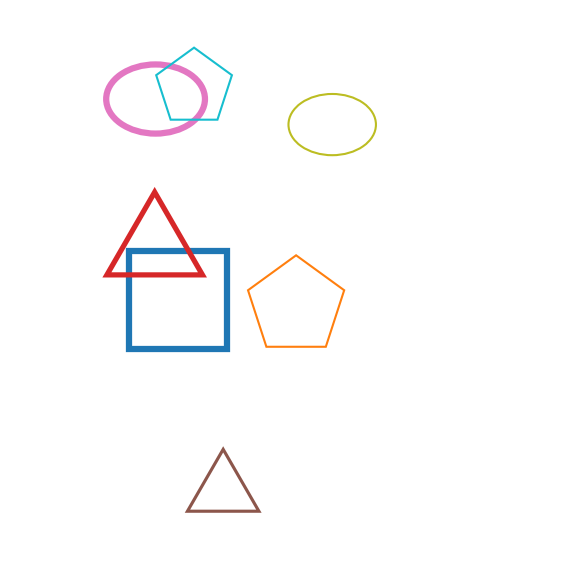[{"shape": "square", "thickness": 3, "radius": 0.42, "center": [0.308, 0.479]}, {"shape": "pentagon", "thickness": 1, "radius": 0.44, "center": [0.513, 0.469]}, {"shape": "triangle", "thickness": 2.5, "radius": 0.48, "center": [0.268, 0.571]}, {"shape": "triangle", "thickness": 1.5, "radius": 0.36, "center": [0.386, 0.15]}, {"shape": "oval", "thickness": 3, "radius": 0.43, "center": [0.269, 0.828]}, {"shape": "oval", "thickness": 1, "radius": 0.38, "center": [0.575, 0.783]}, {"shape": "pentagon", "thickness": 1, "radius": 0.34, "center": [0.336, 0.848]}]